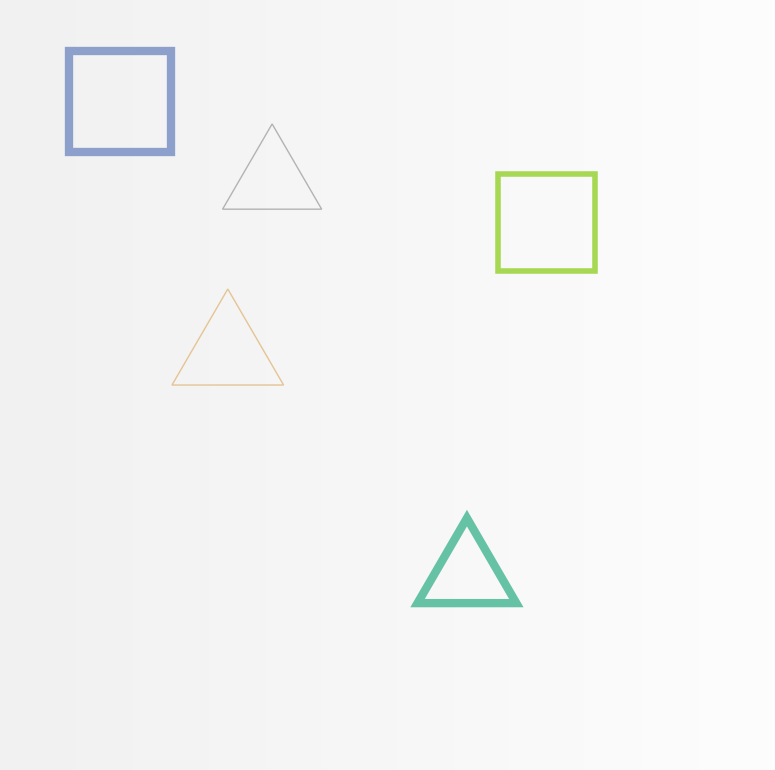[{"shape": "triangle", "thickness": 3, "radius": 0.37, "center": [0.602, 0.254]}, {"shape": "square", "thickness": 3, "radius": 0.33, "center": [0.155, 0.869]}, {"shape": "square", "thickness": 2, "radius": 0.31, "center": [0.705, 0.711]}, {"shape": "triangle", "thickness": 0.5, "radius": 0.42, "center": [0.294, 0.542]}, {"shape": "triangle", "thickness": 0.5, "radius": 0.37, "center": [0.351, 0.765]}]